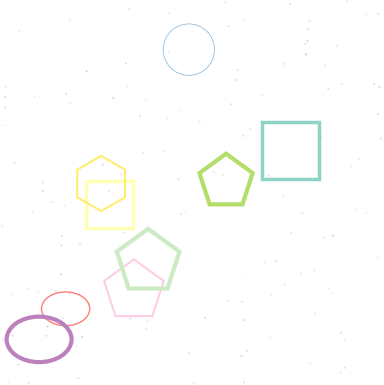[{"shape": "square", "thickness": 2.5, "radius": 0.37, "center": [0.754, 0.61]}, {"shape": "square", "thickness": 2.5, "radius": 0.3, "center": [0.285, 0.469]}, {"shape": "oval", "thickness": 1, "radius": 0.31, "center": [0.17, 0.198]}, {"shape": "circle", "thickness": 0.5, "radius": 0.33, "center": [0.491, 0.871]}, {"shape": "pentagon", "thickness": 3, "radius": 0.36, "center": [0.587, 0.528]}, {"shape": "pentagon", "thickness": 1.5, "radius": 0.41, "center": [0.348, 0.245]}, {"shape": "oval", "thickness": 3, "radius": 0.42, "center": [0.102, 0.118]}, {"shape": "pentagon", "thickness": 3, "radius": 0.43, "center": [0.385, 0.32]}, {"shape": "hexagon", "thickness": 1.5, "radius": 0.36, "center": [0.263, 0.523]}]